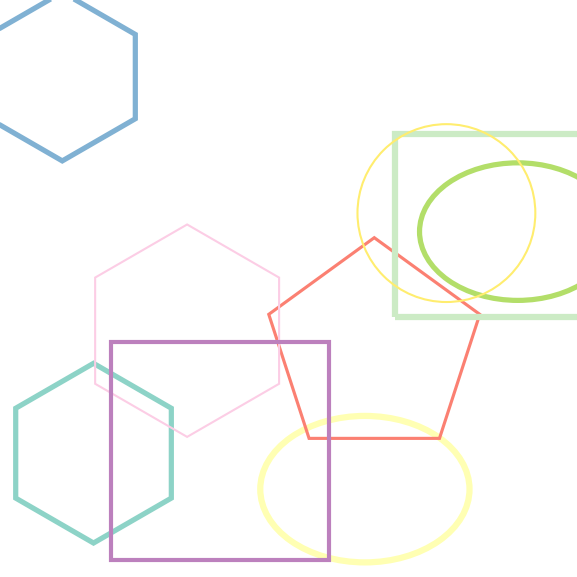[{"shape": "hexagon", "thickness": 2.5, "radius": 0.78, "center": [0.162, 0.214]}, {"shape": "oval", "thickness": 3, "radius": 0.91, "center": [0.632, 0.152]}, {"shape": "pentagon", "thickness": 1.5, "radius": 0.96, "center": [0.648, 0.395]}, {"shape": "hexagon", "thickness": 2.5, "radius": 0.73, "center": [0.108, 0.867]}, {"shape": "oval", "thickness": 2.5, "radius": 0.85, "center": [0.897, 0.598]}, {"shape": "hexagon", "thickness": 1, "radius": 0.92, "center": [0.324, 0.427]}, {"shape": "square", "thickness": 2, "radius": 0.94, "center": [0.381, 0.218]}, {"shape": "square", "thickness": 3, "radius": 0.79, "center": [0.843, 0.609]}, {"shape": "circle", "thickness": 1, "radius": 0.77, "center": [0.773, 0.63]}]